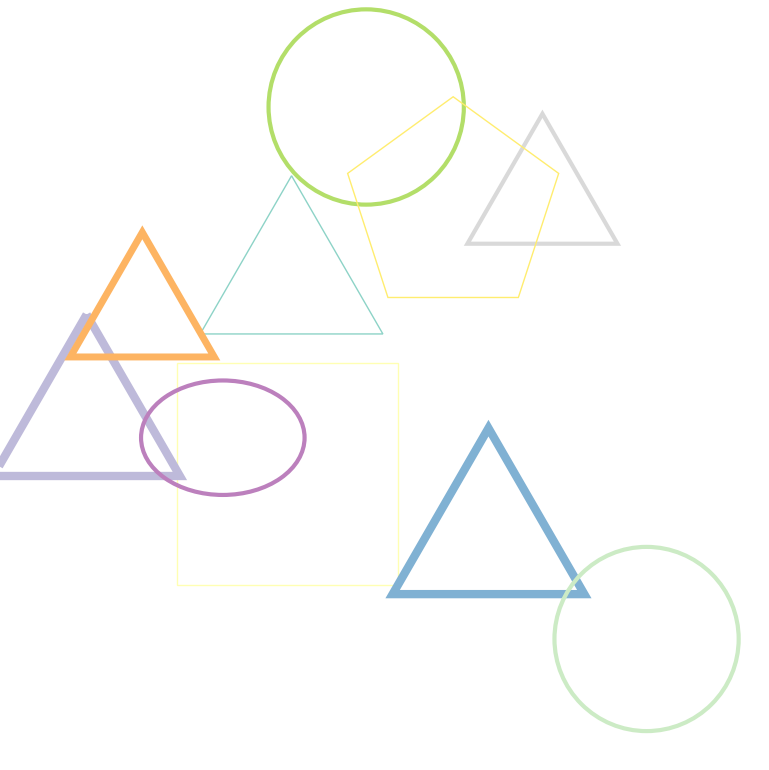[{"shape": "triangle", "thickness": 0.5, "radius": 0.68, "center": [0.379, 0.635]}, {"shape": "square", "thickness": 0.5, "radius": 0.72, "center": [0.373, 0.384]}, {"shape": "triangle", "thickness": 3, "radius": 0.7, "center": [0.112, 0.452]}, {"shape": "triangle", "thickness": 3, "radius": 0.72, "center": [0.634, 0.3]}, {"shape": "triangle", "thickness": 2.5, "radius": 0.54, "center": [0.185, 0.59]}, {"shape": "circle", "thickness": 1.5, "radius": 0.63, "center": [0.476, 0.861]}, {"shape": "triangle", "thickness": 1.5, "radius": 0.56, "center": [0.704, 0.74]}, {"shape": "oval", "thickness": 1.5, "radius": 0.53, "center": [0.289, 0.432]}, {"shape": "circle", "thickness": 1.5, "radius": 0.6, "center": [0.84, 0.17]}, {"shape": "pentagon", "thickness": 0.5, "radius": 0.72, "center": [0.589, 0.73]}]